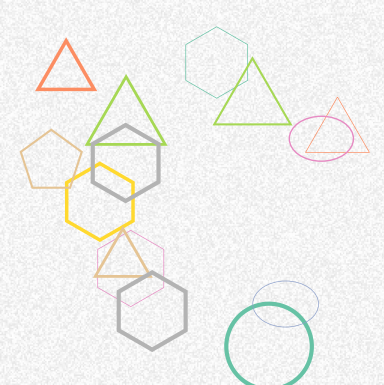[{"shape": "circle", "thickness": 3, "radius": 0.56, "center": [0.699, 0.1]}, {"shape": "hexagon", "thickness": 0.5, "radius": 0.46, "center": [0.563, 0.838]}, {"shape": "triangle", "thickness": 2.5, "radius": 0.42, "center": [0.172, 0.81]}, {"shape": "triangle", "thickness": 0.5, "radius": 0.48, "center": [0.877, 0.652]}, {"shape": "oval", "thickness": 0.5, "radius": 0.43, "center": [0.742, 0.21]}, {"shape": "oval", "thickness": 1, "radius": 0.42, "center": [0.835, 0.64]}, {"shape": "hexagon", "thickness": 0.5, "radius": 0.5, "center": [0.34, 0.303]}, {"shape": "triangle", "thickness": 2, "radius": 0.59, "center": [0.328, 0.684]}, {"shape": "triangle", "thickness": 1.5, "radius": 0.57, "center": [0.656, 0.734]}, {"shape": "hexagon", "thickness": 2.5, "radius": 0.5, "center": [0.259, 0.476]}, {"shape": "triangle", "thickness": 2, "radius": 0.41, "center": [0.319, 0.323]}, {"shape": "pentagon", "thickness": 1.5, "radius": 0.42, "center": [0.133, 0.58]}, {"shape": "hexagon", "thickness": 3, "radius": 0.49, "center": [0.326, 0.577]}, {"shape": "hexagon", "thickness": 3, "radius": 0.5, "center": [0.395, 0.192]}]